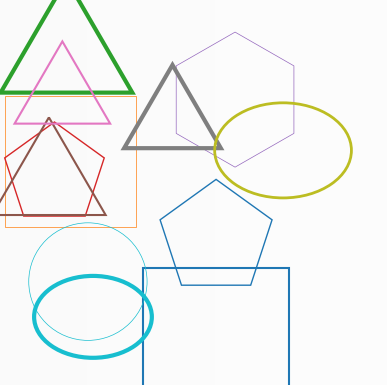[{"shape": "pentagon", "thickness": 1, "radius": 0.76, "center": [0.558, 0.382]}, {"shape": "square", "thickness": 1.5, "radius": 0.94, "center": [0.557, 0.114]}, {"shape": "square", "thickness": 0.5, "radius": 0.85, "center": [0.182, 0.58]}, {"shape": "triangle", "thickness": 3, "radius": 0.98, "center": [0.172, 0.858]}, {"shape": "pentagon", "thickness": 1, "radius": 0.68, "center": [0.141, 0.548]}, {"shape": "hexagon", "thickness": 0.5, "radius": 0.88, "center": [0.607, 0.741]}, {"shape": "triangle", "thickness": 1.5, "radius": 0.85, "center": [0.126, 0.526]}, {"shape": "triangle", "thickness": 1.5, "radius": 0.71, "center": [0.161, 0.75]}, {"shape": "triangle", "thickness": 3, "radius": 0.72, "center": [0.445, 0.687]}, {"shape": "oval", "thickness": 2, "radius": 0.88, "center": [0.73, 0.609]}, {"shape": "circle", "thickness": 0.5, "radius": 0.76, "center": [0.227, 0.269]}, {"shape": "oval", "thickness": 3, "radius": 0.76, "center": [0.24, 0.177]}]